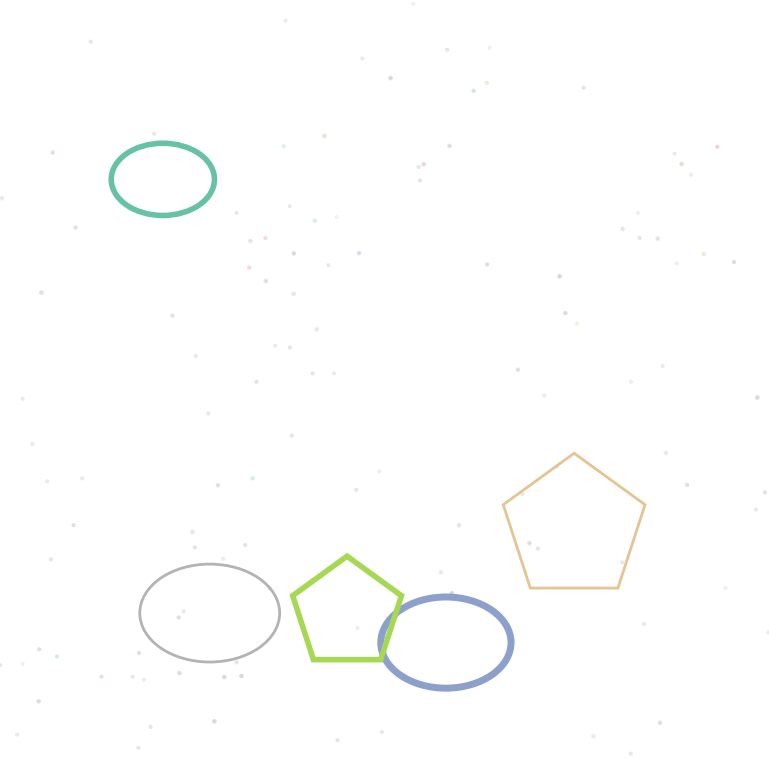[{"shape": "oval", "thickness": 2, "radius": 0.34, "center": [0.211, 0.767]}, {"shape": "oval", "thickness": 2.5, "radius": 0.42, "center": [0.579, 0.165]}, {"shape": "pentagon", "thickness": 2, "radius": 0.37, "center": [0.451, 0.203]}, {"shape": "pentagon", "thickness": 1, "radius": 0.48, "center": [0.746, 0.315]}, {"shape": "oval", "thickness": 1, "radius": 0.45, "center": [0.272, 0.204]}]